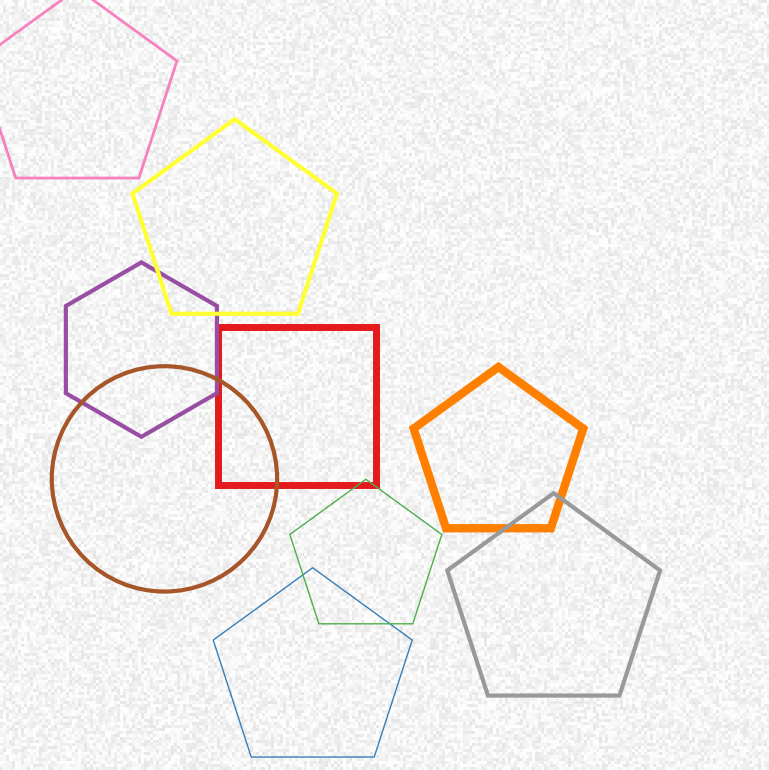[{"shape": "square", "thickness": 2.5, "radius": 0.51, "center": [0.386, 0.473]}, {"shape": "pentagon", "thickness": 0.5, "radius": 0.68, "center": [0.406, 0.127]}, {"shape": "pentagon", "thickness": 0.5, "radius": 0.52, "center": [0.475, 0.274]}, {"shape": "hexagon", "thickness": 1.5, "radius": 0.57, "center": [0.184, 0.546]}, {"shape": "pentagon", "thickness": 3, "radius": 0.58, "center": [0.647, 0.408]}, {"shape": "pentagon", "thickness": 1.5, "radius": 0.7, "center": [0.305, 0.706]}, {"shape": "circle", "thickness": 1.5, "radius": 0.73, "center": [0.214, 0.378]}, {"shape": "pentagon", "thickness": 1, "radius": 0.68, "center": [0.1, 0.879]}, {"shape": "pentagon", "thickness": 1.5, "radius": 0.73, "center": [0.719, 0.214]}]